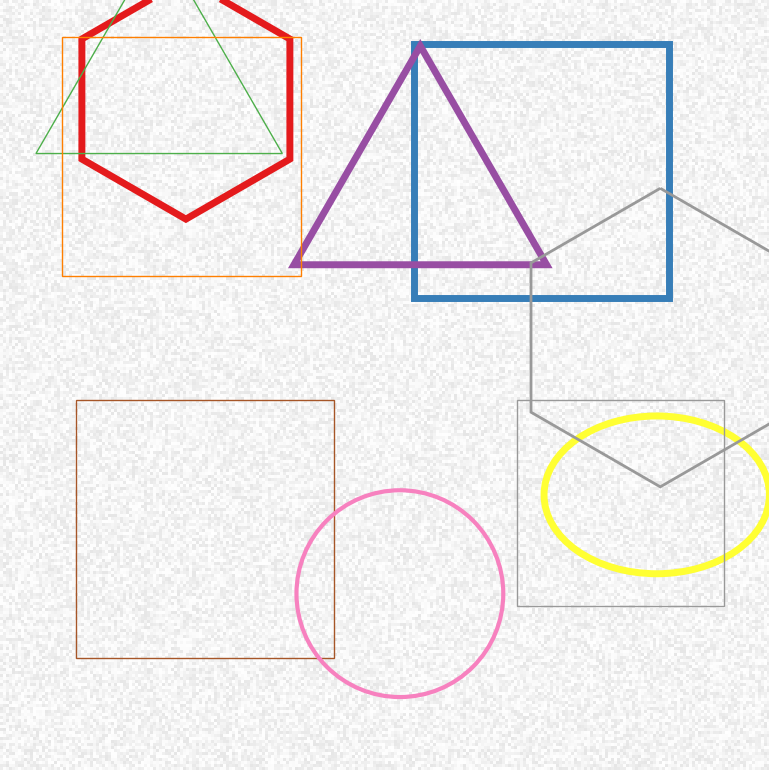[{"shape": "hexagon", "thickness": 2.5, "radius": 0.78, "center": [0.241, 0.871]}, {"shape": "square", "thickness": 2.5, "radius": 0.83, "center": [0.703, 0.778]}, {"shape": "triangle", "thickness": 0.5, "radius": 0.92, "center": [0.207, 0.893]}, {"shape": "triangle", "thickness": 2.5, "radius": 0.95, "center": [0.546, 0.751]}, {"shape": "square", "thickness": 0.5, "radius": 0.78, "center": [0.235, 0.797]}, {"shape": "oval", "thickness": 2.5, "radius": 0.73, "center": [0.853, 0.357]}, {"shape": "square", "thickness": 0.5, "radius": 0.84, "center": [0.266, 0.313]}, {"shape": "circle", "thickness": 1.5, "radius": 0.67, "center": [0.519, 0.229]}, {"shape": "square", "thickness": 0.5, "radius": 0.67, "center": [0.806, 0.347]}, {"shape": "hexagon", "thickness": 1, "radius": 0.97, "center": [0.858, 0.562]}]